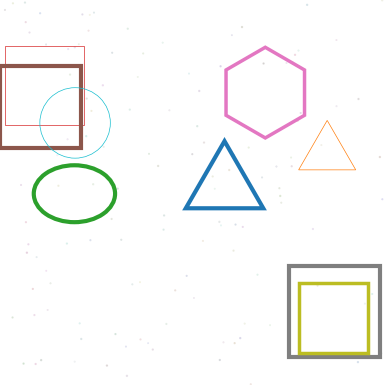[{"shape": "triangle", "thickness": 3, "radius": 0.58, "center": [0.583, 0.517]}, {"shape": "triangle", "thickness": 0.5, "radius": 0.43, "center": [0.85, 0.602]}, {"shape": "oval", "thickness": 3, "radius": 0.53, "center": [0.193, 0.497]}, {"shape": "square", "thickness": 0.5, "radius": 0.51, "center": [0.115, 0.778]}, {"shape": "square", "thickness": 3, "radius": 0.53, "center": [0.105, 0.722]}, {"shape": "hexagon", "thickness": 2.5, "radius": 0.59, "center": [0.689, 0.759]}, {"shape": "square", "thickness": 3, "radius": 0.59, "center": [0.868, 0.191]}, {"shape": "square", "thickness": 2.5, "radius": 0.45, "center": [0.866, 0.173]}, {"shape": "circle", "thickness": 0.5, "radius": 0.46, "center": [0.195, 0.681]}]